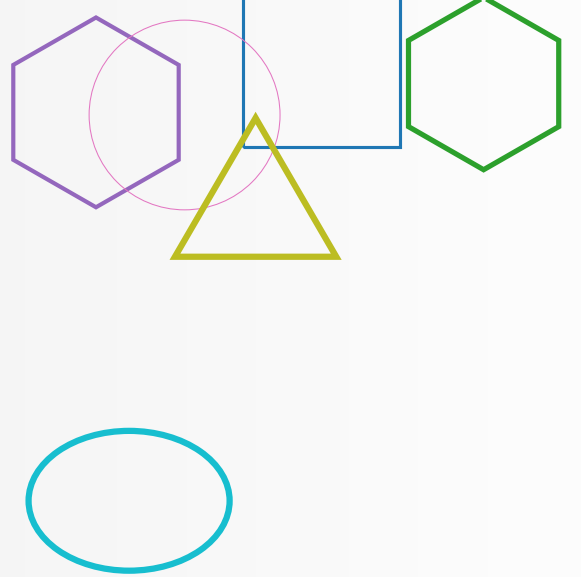[{"shape": "square", "thickness": 1.5, "radius": 0.68, "center": [0.553, 0.88]}, {"shape": "hexagon", "thickness": 2.5, "radius": 0.75, "center": [0.832, 0.854]}, {"shape": "hexagon", "thickness": 2, "radius": 0.82, "center": [0.165, 0.805]}, {"shape": "circle", "thickness": 0.5, "radius": 0.82, "center": [0.318, 0.8]}, {"shape": "triangle", "thickness": 3, "radius": 0.8, "center": [0.44, 0.635]}, {"shape": "oval", "thickness": 3, "radius": 0.86, "center": [0.222, 0.132]}]